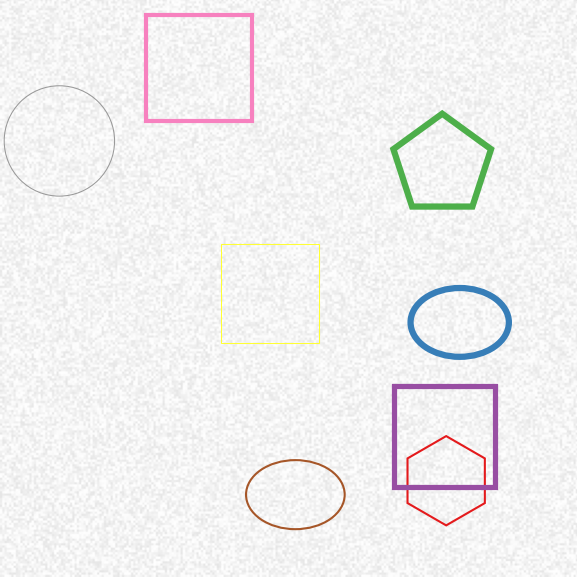[{"shape": "hexagon", "thickness": 1, "radius": 0.39, "center": [0.773, 0.167]}, {"shape": "oval", "thickness": 3, "radius": 0.43, "center": [0.796, 0.441]}, {"shape": "pentagon", "thickness": 3, "radius": 0.44, "center": [0.766, 0.713]}, {"shape": "square", "thickness": 2.5, "radius": 0.44, "center": [0.769, 0.243]}, {"shape": "square", "thickness": 0.5, "radius": 0.43, "center": [0.467, 0.491]}, {"shape": "oval", "thickness": 1, "radius": 0.43, "center": [0.511, 0.143]}, {"shape": "square", "thickness": 2, "radius": 0.46, "center": [0.345, 0.882]}, {"shape": "circle", "thickness": 0.5, "radius": 0.48, "center": [0.103, 0.755]}]